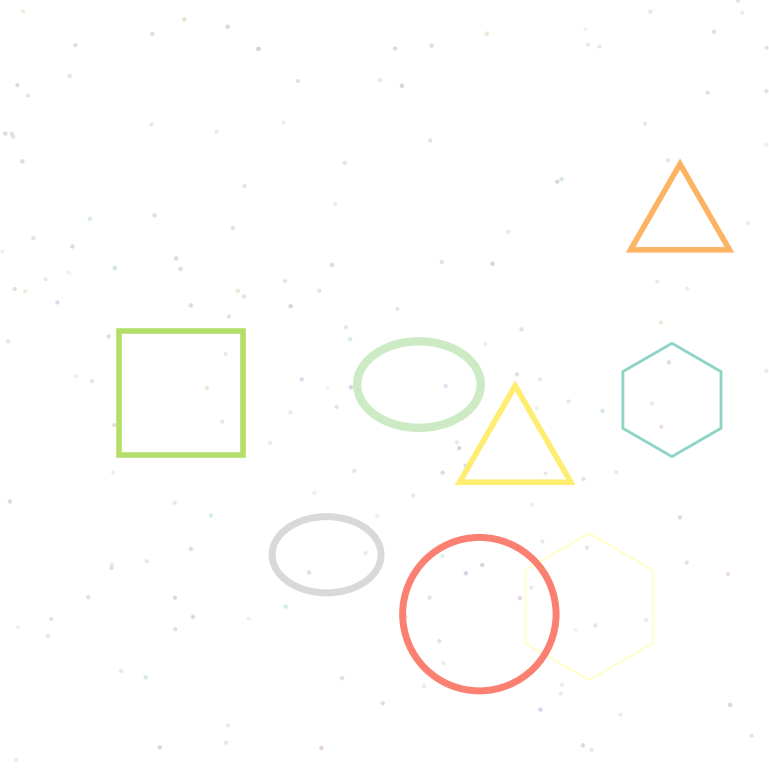[{"shape": "hexagon", "thickness": 1, "radius": 0.37, "center": [0.873, 0.481]}, {"shape": "hexagon", "thickness": 0.5, "radius": 0.48, "center": [0.765, 0.212]}, {"shape": "circle", "thickness": 2.5, "radius": 0.5, "center": [0.623, 0.202]}, {"shape": "triangle", "thickness": 2, "radius": 0.37, "center": [0.883, 0.713]}, {"shape": "square", "thickness": 2, "radius": 0.4, "center": [0.235, 0.49]}, {"shape": "oval", "thickness": 2.5, "radius": 0.35, "center": [0.424, 0.28]}, {"shape": "oval", "thickness": 3, "radius": 0.4, "center": [0.544, 0.501]}, {"shape": "triangle", "thickness": 2, "radius": 0.42, "center": [0.669, 0.415]}]